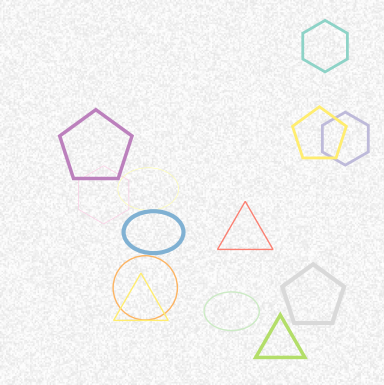[{"shape": "hexagon", "thickness": 2, "radius": 0.33, "center": [0.844, 0.88]}, {"shape": "oval", "thickness": 0.5, "radius": 0.39, "center": [0.385, 0.509]}, {"shape": "hexagon", "thickness": 2, "radius": 0.34, "center": [0.897, 0.64]}, {"shape": "triangle", "thickness": 1, "radius": 0.42, "center": [0.637, 0.394]}, {"shape": "oval", "thickness": 3, "radius": 0.39, "center": [0.399, 0.397]}, {"shape": "circle", "thickness": 1, "radius": 0.42, "center": [0.377, 0.252]}, {"shape": "triangle", "thickness": 2.5, "radius": 0.37, "center": [0.728, 0.108]}, {"shape": "hexagon", "thickness": 0.5, "radius": 0.38, "center": [0.269, 0.494]}, {"shape": "pentagon", "thickness": 3, "radius": 0.42, "center": [0.813, 0.229]}, {"shape": "pentagon", "thickness": 2.5, "radius": 0.49, "center": [0.249, 0.616]}, {"shape": "oval", "thickness": 1, "radius": 0.36, "center": [0.602, 0.192]}, {"shape": "pentagon", "thickness": 2, "radius": 0.37, "center": [0.83, 0.649]}, {"shape": "triangle", "thickness": 1, "radius": 0.41, "center": [0.366, 0.209]}]